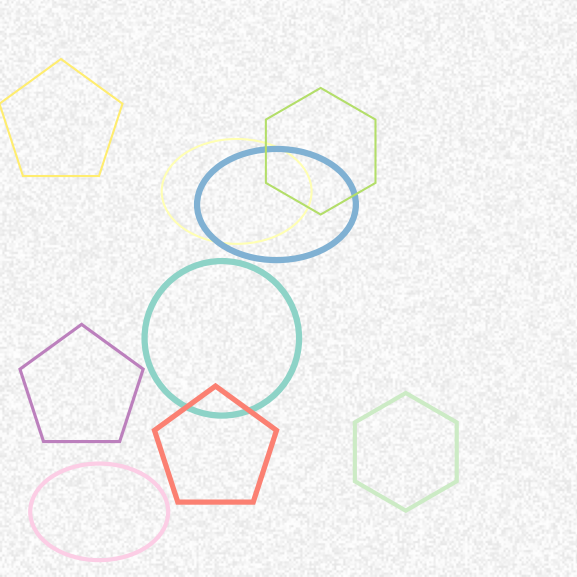[{"shape": "circle", "thickness": 3, "radius": 0.67, "center": [0.384, 0.413]}, {"shape": "oval", "thickness": 1, "radius": 0.65, "center": [0.41, 0.668]}, {"shape": "pentagon", "thickness": 2.5, "radius": 0.56, "center": [0.373, 0.22]}, {"shape": "oval", "thickness": 3, "radius": 0.69, "center": [0.479, 0.645]}, {"shape": "hexagon", "thickness": 1, "radius": 0.55, "center": [0.555, 0.737]}, {"shape": "oval", "thickness": 2, "radius": 0.6, "center": [0.172, 0.113]}, {"shape": "pentagon", "thickness": 1.5, "radius": 0.56, "center": [0.141, 0.325]}, {"shape": "hexagon", "thickness": 2, "radius": 0.51, "center": [0.703, 0.217]}, {"shape": "pentagon", "thickness": 1, "radius": 0.56, "center": [0.106, 0.785]}]